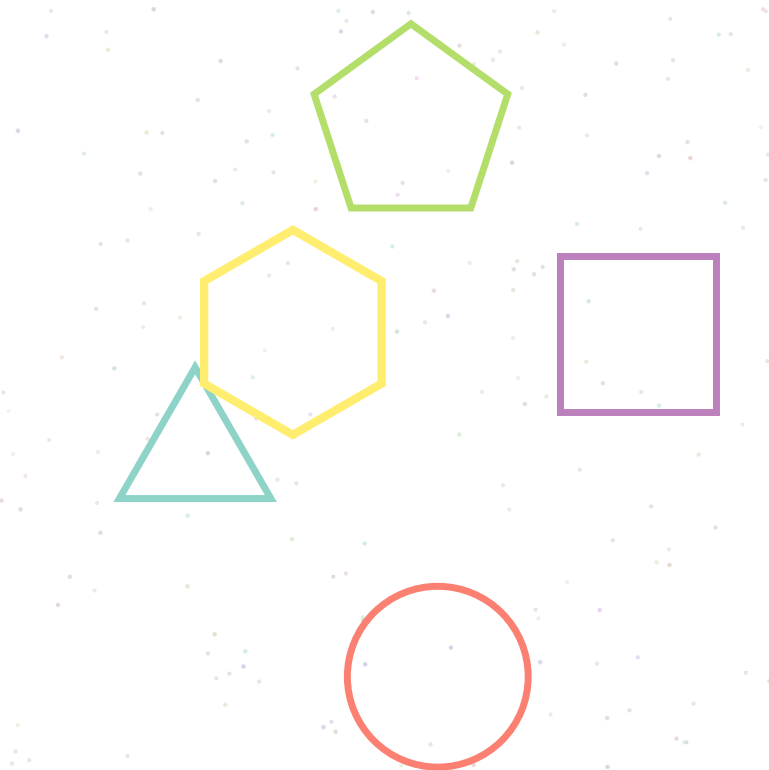[{"shape": "triangle", "thickness": 2.5, "radius": 0.57, "center": [0.253, 0.409]}, {"shape": "circle", "thickness": 2.5, "radius": 0.59, "center": [0.569, 0.121]}, {"shape": "pentagon", "thickness": 2.5, "radius": 0.66, "center": [0.534, 0.837]}, {"shape": "square", "thickness": 2.5, "radius": 0.51, "center": [0.828, 0.566]}, {"shape": "hexagon", "thickness": 3, "radius": 0.67, "center": [0.38, 0.568]}]